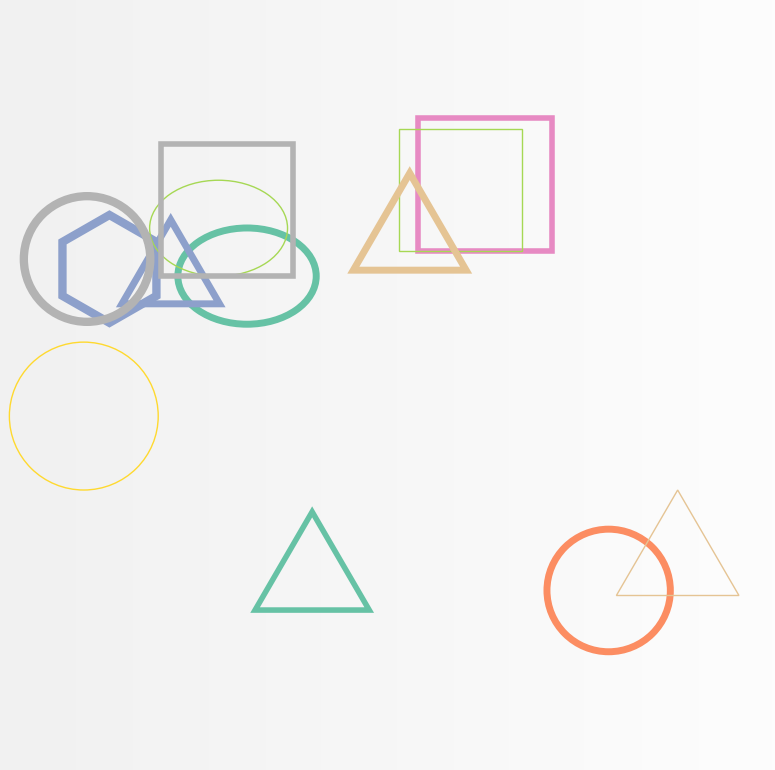[{"shape": "oval", "thickness": 2.5, "radius": 0.45, "center": [0.319, 0.641]}, {"shape": "triangle", "thickness": 2, "radius": 0.43, "center": [0.403, 0.25]}, {"shape": "circle", "thickness": 2.5, "radius": 0.4, "center": [0.785, 0.233]}, {"shape": "triangle", "thickness": 2.5, "radius": 0.36, "center": [0.22, 0.642]}, {"shape": "hexagon", "thickness": 3, "radius": 0.35, "center": [0.141, 0.651]}, {"shape": "square", "thickness": 2, "radius": 0.43, "center": [0.626, 0.761]}, {"shape": "oval", "thickness": 0.5, "radius": 0.44, "center": [0.282, 0.704]}, {"shape": "square", "thickness": 0.5, "radius": 0.4, "center": [0.594, 0.753]}, {"shape": "circle", "thickness": 0.5, "radius": 0.48, "center": [0.108, 0.46]}, {"shape": "triangle", "thickness": 0.5, "radius": 0.46, "center": [0.874, 0.272]}, {"shape": "triangle", "thickness": 2.5, "radius": 0.42, "center": [0.529, 0.691]}, {"shape": "circle", "thickness": 3, "radius": 0.41, "center": [0.112, 0.664]}, {"shape": "square", "thickness": 2, "radius": 0.43, "center": [0.292, 0.727]}]